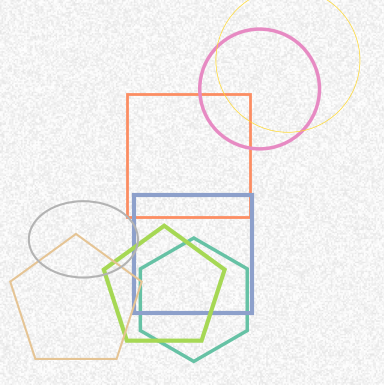[{"shape": "hexagon", "thickness": 2.5, "radius": 0.8, "center": [0.503, 0.222]}, {"shape": "square", "thickness": 2, "radius": 0.8, "center": [0.488, 0.597]}, {"shape": "square", "thickness": 3, "radius": 0.76, "center": [0.501, 0.341]}, {"shape": "circle", "thickness": 2.5, "radius": 0.78, "center": [0.674, 0.769]}, {"shape": "pentagon", "thickness": 3, "radius": 0.83, "center": [0.427, 0.249]}, {"shape": "circle", "thickness": 0.5, "radius": 0.94, "center": [0.748, 0.843]}, {"shape": "pentagon", "thickness": 1.5, "radius": 0.9, "center": [0.197, 0.213]}, {"shape": "oval", "thickness": 1.5, "radius": 0.71, "center": [0.217, 0.378]}]